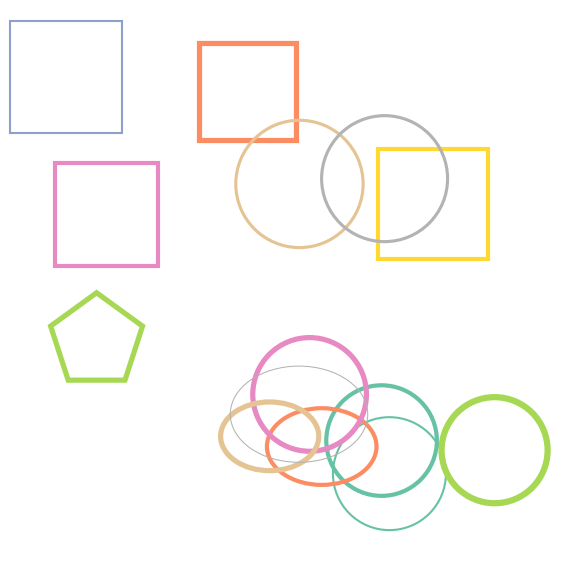[{"shape": "circle", "thickness": 2, "radius": 0.48, "center": [0.661, 0.236]}, {"shape": "circle", "thickness": 1, "radius": 0.49, "center": [0.674, 0.179]}, {"shape": "square", "thickness": 2.5, "radius": 0.42, "center": [0.428, 0.841]}, {"shape": "oval", "thickness": 2, "radius": 0.47, "center": [0.557, 0.226]}, {"shape": "square", "thickness": 1, "radius": 0.48, "center": [0.114, 0.866]}, {"shape": "square", "thickness": 2, "radius": 0.45, "center": [0.184, 0.627]}, {"shape": "circle", "thickness": 2.5, "radius": 0.49, "center": [0.536, 0.316]}, {"shape": "pentagon", "thickness": 2.5, "radius": 0.42, "center": [0.167, 0.409]}, {"shape": "circle", "thickness": 3, "radius": 0.46, "center": [0.856, 0.22]}, {"shape": "square", "thickness": 2, "radius": 0.48, "center": [0.75, 0.646]}, {"shape": "oval", "thickness": 2.5, "radius": 0.42, "center": [0.467, 0.244]}, {"shape": "circle", "thickness": 1.5, "radius": 0.55, "center": [0.519, 0.681]}, {"shape": "circle", "thickness": 1.5, "radius": 0.55, "center": [0.666, 0.69]}, {"shape": "oval", "thickness": 0.5, "radius": 0.6, "center": [0.518, 0.282]}]